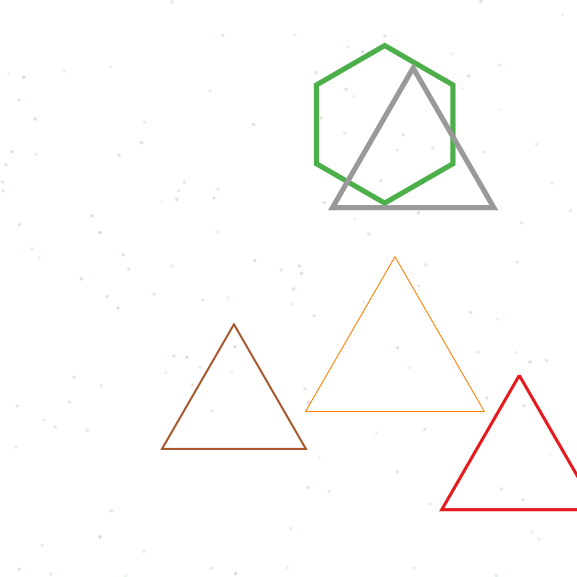[{"shape": "triangle", "thickness": 1.5, "radius": 0.78, "center": [0.899, 0.194]}, {"shape": "hexagon", "thickness": 2.5, "radius": 0.68, "center": [0.666, 0.784]}, {"shape": "triangle", "thickness": 0.5, "radius": 0.89, "center": [0.684, 0.376]}, {"shape": "triangle", "thickness": 1, "radius": 0.72, "center": [0.405, 0.294]}, {"shape": "triangle", "thickness": 2.5, "radius": 0.81, "center": [0.715, 0.72]}]